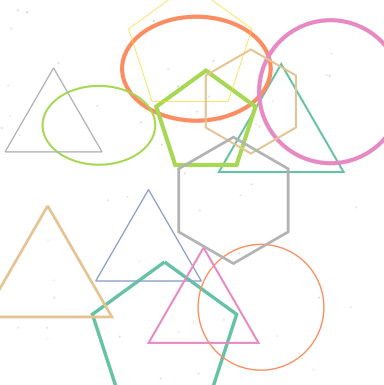[{"shape": "pentagon", "thickness": 2.5, "radius": 0.98, "center": [0.427, 0.123]}, {"shape": "triangle", "thickness": 1.5, "radius": 0.93, "center": [0.73, 0.647]}, {"shape": "oval", "thickness": 3, "radius": 0.96, "center": [0.51, 0.822]}, {"shape": "circle", "thickness": 1, "radius": 0.82, "center": [0.678, 0.202]}, {"shape": "triangle", "thickness": 1, "radius": 0.79, "center": [0.386, 0.349]}, {"shape": "circle", "thickness": 3, "radius": 0.93, "center": [0.859, 0.762]}, {"shape": "triangle", "thickness": 1.5, "radius": 0.82, "center": [0.529, 0.192]}, {"shape": "pentagon", "thickness": 3, "radius": 0.68, "center": [0.535, 0.681]}, {"shape": "oval", "thickness": 1.5, "radius": 0.73, "center": [0.257, 0.675]}, {"shape": "pentagon", "thickness": 0.5, "radius": 0.84, "center": [0.494, 0.873]}, {"shape": "triangle", "thickness": 2, "radius": 0.96, "center": [0.124, 0.273]}, {"shape": "hexagon", "thickness": 1.5, "radius": 0.68, "center": [0.652, 0.736]}, {"shape": "triangle", "thickness": 1, "radius": 0.73, "center": [0.139, 0.678]}, {"shape": "hexagon", "thickness": 2, "radius": 0.82, "center": [0.606, 0.48]}]